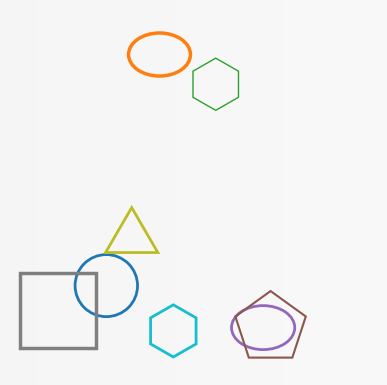[{"shape": "circle", "thickness": 2, "radius": 0.4, "center": [0.274, 0.258]}, {"shape": "oval", "thickness": 2.5, "radius": 0.4, "center": [0.412, 0.858]}, {"shape": "hexagon", "thickness": 1, "radius": 0.34, "center": [0.557, 0.781]}, {"shape": "oval", "thickness": 2, "radius": 0.41, "center": [0.679, 0.149]}, {"shape": "pentagon", "thickness": 1.5, "radius": 0.48, "center": [0.698, 0.148]}, {"shape": "square", "thickness": 2.5, "radius": 0.49, "center": [0.15, 0.193]}, {"shape": "triangle", "thickness": 2, "radius": 0.39, "center": [0.34, 0.383]}, {"shape": "hexagon", "thickness": 2, "radius": 0.34, "center": [0.447, 0.141]}]